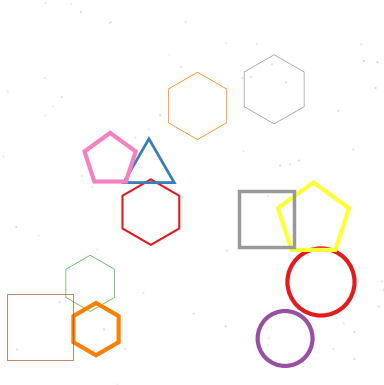[{"shape": "circle", "thickness": 3, "radius": 0.44, "center": [0.834, 0.268]}, {"shape": "hexagon", "thickness": 1.5, "radius": 0.43, "center": [0.392, 0.449]}, {"shape": "triangle", "thickness": 2, "radius": 0.38, "center": [0.387, 0.564]}, {"shape": "hexagon", "thickness": 0.5, "radius": 0.37, "center": [0.234, 0.264]}, {"shape": "circle", "thickness": 3, "radius": 0.36, "center": [0.74, 0.121]}, {"shape": "hexagon", "thickness": 0.5, "radius": 0.44, "center": [0.513, 0.725]}, {"shape": "hexagon", "thickness": 3, "radius": 0.34, "center": [0.249, 0.145]}, {"shape": "pentagon", "thickness": 3, "radius": 0.48, "center": [0.814, 0.429]}, {"shape": "square", "thickness": 0.5, "radius": 0.43, "center": [0.104, 0.151]}, {"shape": "pentagon", "thickness": 3, "radius": 0.35, "center": [0.286, 0.585]}, {"shape": "hexagon", "thickness": 0.5, "radius": 0.45, "center": [0.712, 0.768]}, {"shape": "square", "thickness": 2.5, "radius": 0.36, "center": [0.692, 0.431]}]